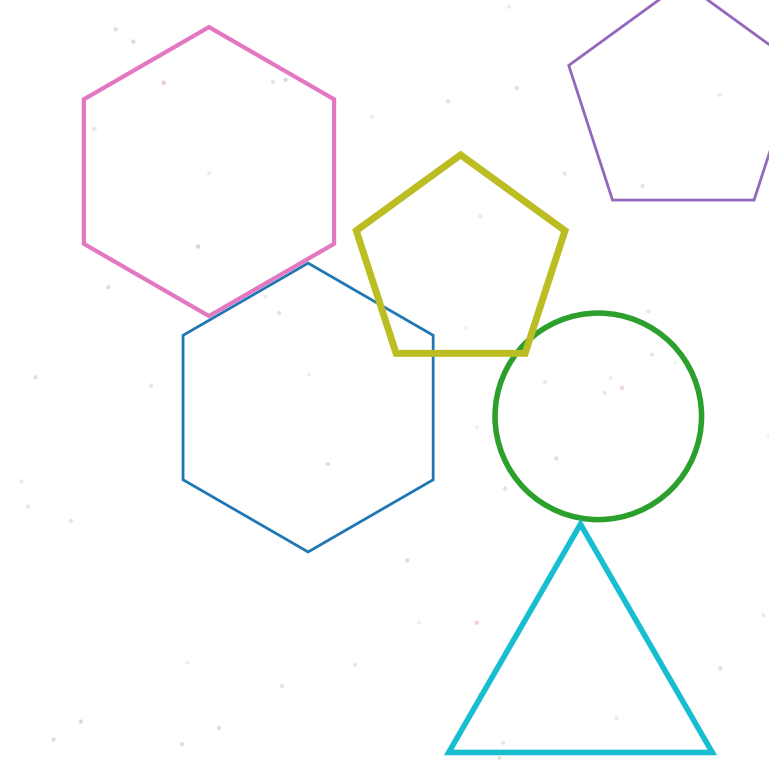[{"shape": "hexagon", "thickness": 1, "radius": 0.94, "center": [0.4, 0.471]}, {"shape": "circle", "thickness": 2, "radius": 0.67, "center": [0.777, 0.459]}, {"shape": "pentagon", "thickness": 1, "radius": 0.78, "center": [0.887, 0.867]}, {"shape": "hexagon", "thickness": 1.5, "radius": 0.94, "center": [0.271, 0.777]}, {"shape": "pentagon", "thickness": 2.5, "radius": 0.71, "center": [0.598, 0.656]}, {"shape": "triangle", "thickness": 2, "radius": 0.99, "center": [0.754, 0.122]}]